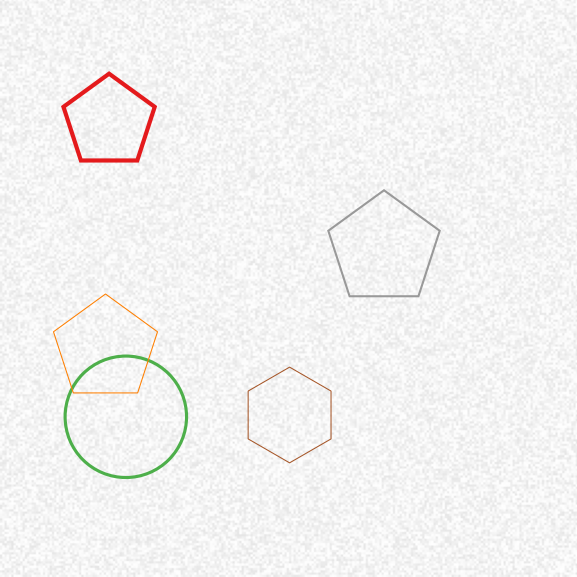[{"shape": "pentagon", "thickness": 2, "radius": 0.42, "center": [0.189, 0.788]}, {"shape": "circle", "thickness": 1.5, "radius": 0.53, "center": [0.218, 0.277]}, {"shape": "pentagon", "thickness": 0.5, "radius": 0.47, "center": [0.183, 0.395]}, {"shape": "hexagon", "thickness": 0.5, "radius": 0.41, "center": [0.501, 0.281]}, {"shape": "pentagon", "thickness": 1, "radius": 0.51, "center": [0.665, 0.568]}]